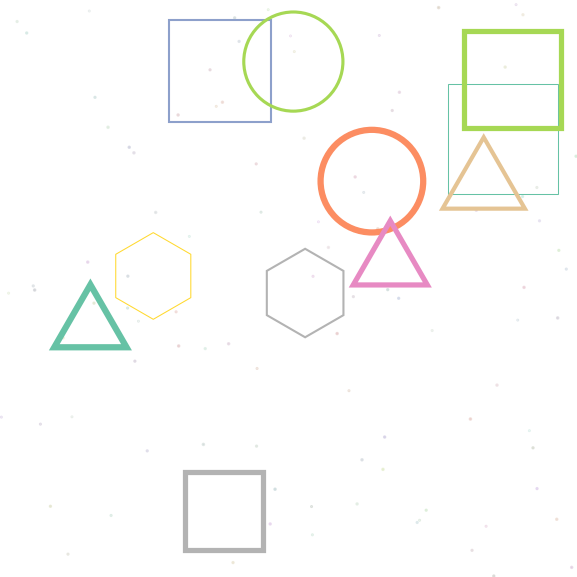[{"shape": "square", "thickness": 0.5, "radius": 0.48, "center": [0.871, 0.758]}, {"shape": "triangle", "thickness": 3, "radius": 0.36, "center": [0.157, 0.434]}, {"shape": "circle", "thickness": 3, "radius": 0.44, "center": [0.644, 0.685]}, {"shape": "square", "thickness": 1, "radius": 0.44, "center": [0.381, 0.876]}, {"shape": "triangle", "thickness": 2.5, "radius": 0.37, "center": [0.676, 0.543]}, {"shape": "square", "thickness": 2.5, "radius": 0.42, "center": [0.887, 0.861]}, {"shape": "circle", "thickness": 1.5, "radius": 0.43, "center": [0.508, 0.893]}, {"shape": "hexagon", "thickness": 0.5, "radius": 0.38, "center": [0.265, 0.521]}, {"shape": "triangle", "thickness": 2, "radius": 0.41, "center": [0.838, 0.679]}, {"shape": "square", "thickness": 2.5, "radius": 0.34, "center": [0.388, 0.114]}, {"shape": "hexagon", "thickness": 1, "radius": 0.38, "center": [0.528, 0.492]}]